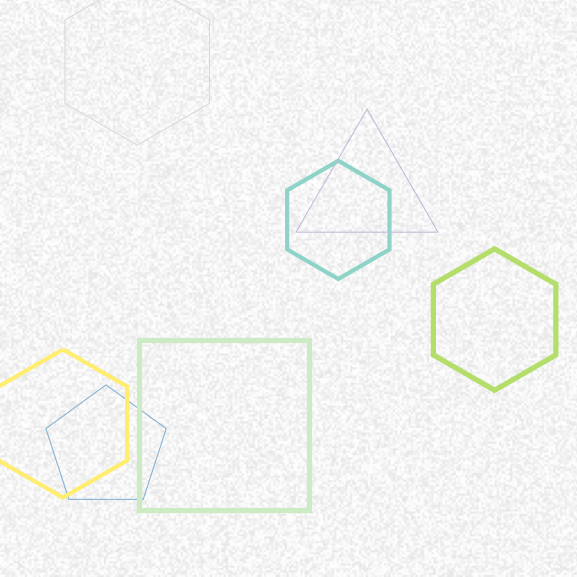[{"shape": "hexagon", "thickness": 2, "radius": 0.51, "center": [0.586, 0.618]}, {"shape": "triangle", "thickness": 0.5, "radius": 0.71, "center": [0.636, 0.668]}, {"shape": "pentagon", "thickness": 0.5, "radius": 0.55, "center": [0.184, 0.223]}, {"shape": "hexagon", "thickness": 2.5, "radius": 0.61, "center": [0.856, 0.446]}, {"shape": "hexagon", "thickness": 0.5, "radius": 0.72, "center": [0.238, 0.892]}, {"shape": "square", "thickness": 2.5, "radius": 0.74, "center": [0.388, 0.264]}, {"shape": "hexagon", "thickness": 2, "radius": 0.64, "center": [0.109, 0.266]}]